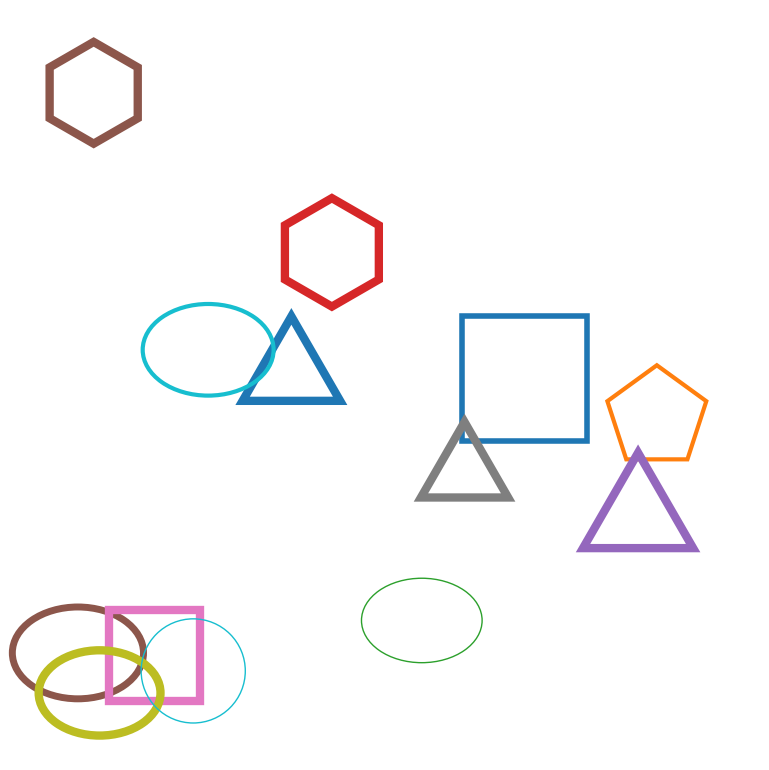[{"shape": "triangle", "thickness": 3, "radius": 0.37, "center": [0.378, 0.516]}, {"shape": "square", "thickness": 2, "radius": 0.4, "center": [0.681, 0.509]}, {"shape": "pentagon", "thickness": 1.5, "radius": 0.34, "center": [0.853, 0.458]}, {"shape": "oval", "thickness": 0.5, "radius": 0.39, "center": [0.548, 0.194]}, {"shape": "hexagon", "thickness": 3, "radius": 0.35, "center": [0.431, 0.672]}, {"shape": "triangle", "thickness": 3, "radius": 0.41, "center": [0.829, 0.329]}, {"shape": "hexagon", "thickness": 3, "radius": 0.33, "center": [0.122, 0.879]}, {"shape": "oval", "thickness": 2.5, "radius": 0.43, "center": [0.101, 0.152]}, {"shape": "square", "thickness": 3, "radius": 0.3, "center": [0.201, 0.149]}, {"shape": "triangle", "thickness": 3, "radius": 0.33, "center": [0.603, 0.387]}, {"shape": "oval", "thickness": 3, "radius": 0.4, "center": [0.129, 0.1]}, {"shape": "oval", "thickness": 1.5, "radius": 0.43, "center": [0.27, 0.546]}, {"shape": "circle", "thickness": 0.5, "radius": 0.34, "center": [0.251, 0.129]}]